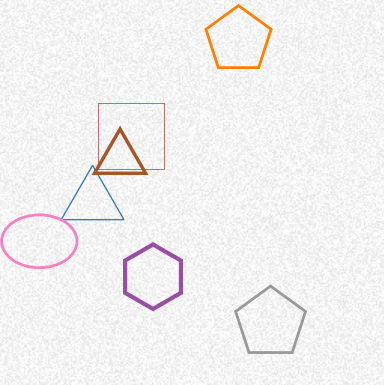[{"shape": "square", "thickness": 0.5, "radius": 0.43, "center": [0.34, 0.647]}, {"shape": "triangle", "thickness": 1, "radius": 0.47, "center": [0.241, 0.476]}, {"shape": "hexagon", "thickness": 3, "radius": 0.42, "center": [0.397, 0.281]}, {"shape": "pentagon", "thickness": 2, "radius": 0.45, "center": [0.62, 0.896]}, {"shape": "triangle", "thickness": 2.5, "radius": 0.38, "center": [0.312, 0.588]}, {"shape": "oval", "thickness": 2, "radius": 0.49, "center": [0.102, 0.373]}, {"shape": "pentagon", "thickness": 2, "radius": 0.48, "center": [0.703, 0.161]}]